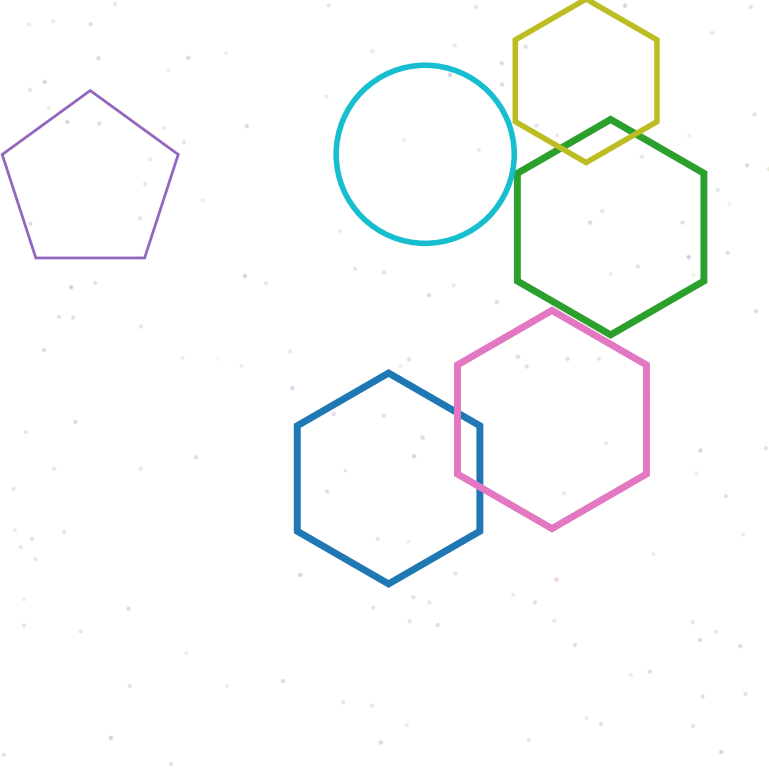[{"shape": "hexagon", "thickness": 2.5, "radius": 0.68, "center": [0.505, 0.379]}, {"shape": "hexagon", "thickness": 2.5, "radius": 0.7, "center": [0.793, 0.705]}, {"shape": "pentagon", "thickness": 1, "radius": 0.6, "center": [0.117, 0.762]}, {"shape": "hexagon", "thickness": 2.5, "radius": 0.71, "center": [0.717, 0.455]}, {"shape": "hexagon", "thickness": 2, "radius": 0.53, "center": [0.761, 0.895]}, {"shape": "circle", "thickness": 2, "radius": 0.58, "center": [0.552, 0.8]}]